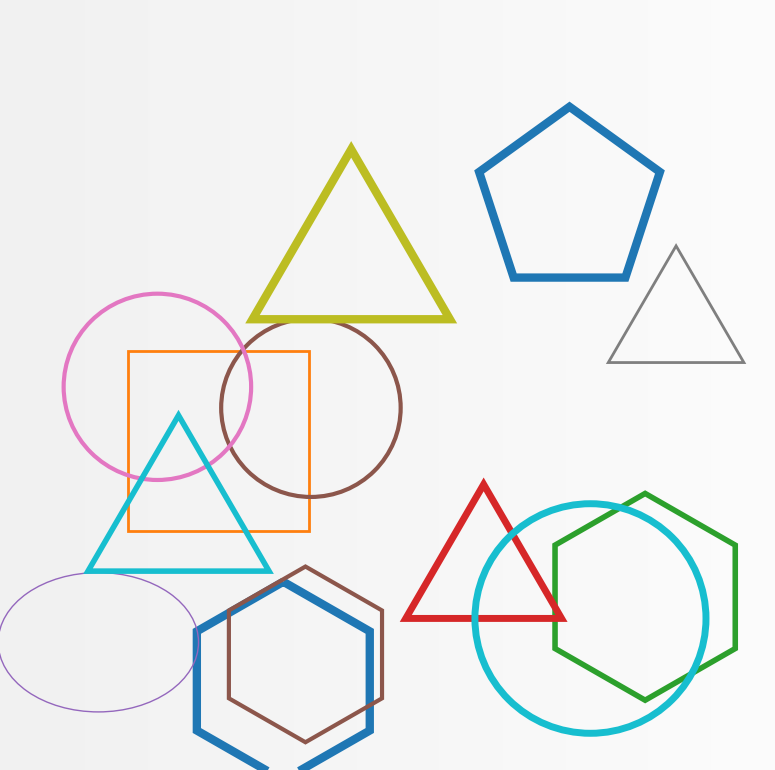[{"shape": "hexagon", "thickness": 3, "radius": 0.64, "center": [0.366, 0.116]}, {"shape": "pentagon", "thickness": 3, "radius": 0.61, "center": [0.735, 0.739]}, {"shape": "square", "thickness": 1, "radius": 0.58, "center": [0.282, 0.428]}, {"shape": "hexagon", "thickness": 2, "radius": 0.67, "center": [0.832, 0.225]}, {"shape": "triangle", "thickness": 2.5, "radius": 0.58, "center": [0.624, 0.255]}, {"shape": "oval", "thickness": 0.5, "radius": 0.65, "center": [0.127, 0.166]}, {"shape": "circle", "thickness": 1.5, "radius": 0.58, "center": [0.401, 0.47]}, {"shape": "hexagon", "thickness": 1.5, "radius": 0.57, "center": [0.394, 0.15]}, {"shape": "circle", "thickness": 1.5, "radius": 0.6, "center": [0.203, 0.498]}, {"shape": "triangle", "thickness": 1, "radius": 0.51, "center": [0.872, 0.58]}, {"shape": "triangle", "thickness": 3, "radius": 0.74, "center": [0.453, 0.659]}, {"shape": "triangle", "thickness": 2, "radius": 0.67, "center": [0.23, 0.326]}, {"shape": "circle", "thickness": 2.5, "radius": 0.75, "center": [0.762, 0.197]}]